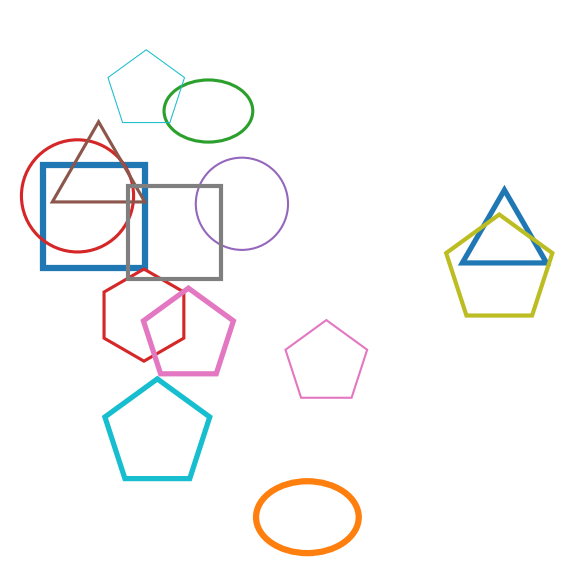[{"shape": "triangle", "thickness": 2.5, "radius": 0.42, "center": [0.873, 0.586]}, {"shape": "square", "thickness": 3, "radius": 0.44, "center": [0.163, 0.624]}, {"shape": "oval", "thickness": 3, "radius": 0.44, "center": [0.532, 0.104]}, {"shape": "oval", "thickness": 1.5, "radius": 0.38, "center": [0.361, 0.807]}, {"shape": "hexagon", "thickness": 1.5, "radius": 0.4, "center": [0.249, 0.454]}, {"shape": "circle", "thickness": 1.5, "radius": 0.49, "center": [0.134, 0.66]}, {"shape": "circle", "thickness": 1, "radius": 0.4, "center": [0.419, 0.646]}, {"shape": "triangle", "thickness": 1.5, "radius": 0.46, "center": [0.171, 0.696]}, {"shape": "pentagon", "thickness": 2.5, "radius": 0.41, "center": [0.326, 0.418]}, {"shape": "pentagon", "thickness": 1, "radius": 0.37, "center": [0.565, 0.371]}, {"shape": "square", "thickness": 2, "radius": 0.4, "center": [0.302, 0.597]}, {"shape": "pentagon", "thickness": 2, "radius": 0.48, "center": [0.865, 0.531]}, {"shape": "pentagon", "thickness": 0.5, "radius": 0.35, "center": [0.253, 0.843]}, {"shape": "pentagon", "thickness": 2.5, "radius": 0.48, "center": [0.272, 0.248]}]